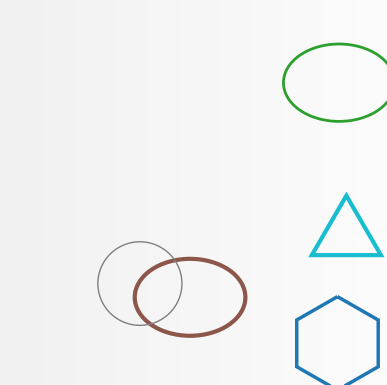[{"shape": "hexagon", "thickness": 2.5, "radius": 0.61, "center": [0.871, 0.108]}, {"shape": "oval", "thickness": 2, "radius": 0.72, "center": [0.875, 0.785]}, {"shape": "oval", "thickness": 3, "radius": 0.71, "center": [0.49, 0.228]}, {"shape": "circle", "thickness": 1, "radius": 0.54, "center": [0.361, 0.263]}, {"shape": "triangle", "thickness": 3, "radius": 0.52, "center": [0.894, 0.389]}]